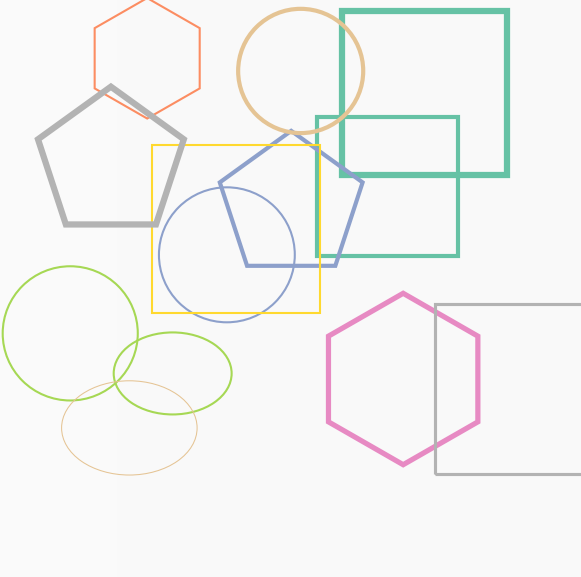[{"shape": "square", "thickness": 2, "radius": 0.6, "center": [0.667, 0.676]}, {"shape": "square", "thickness": 3, "radius": 0.71, "center": [0.731, 0.838]}, {"shape": "hexagon", "thickness": 1, "radius": 0.52, "center": [0.253, 0.898]}, {"shape": "circle", "thickness": 1, "radius": 0.58, "center": [0.39, 0.558]}, {"shape": "pentagon", "thickness": 2, "radius": 0.65, "center": [0.501, 0.643]}, {"shape": "hexagon", "thickness": 2.5, "radius": 0.74, "center": [0.694, 0.343]}, {"shape": "circle", "thickness": 1, "radius": 0.58, "center": [0.121, 0.422]}, {"shape": "oval", "thickness": 1, "radius": 0.51, "center": [0.297, 0.352]}, {"shape": "square", "thickness": 1, "radius": 0.72, "center": [0.406, 0.603]}, {"shape": "circle", "thickness": 2, "radius": 0.54, "center": [0.517, 0.876]}, {"shape": "oval", "thickness": 0.5, "radius": 0.58, "center": [0.223, 0.258]}, {"shape": "pentagon", "thickness": 3, "radius": 0.66, "center": [0.191, 0.717]}, {"shape": "square", "thickness": 1.5, "radius": 0.74, "center": [0.896, 0.325]}]